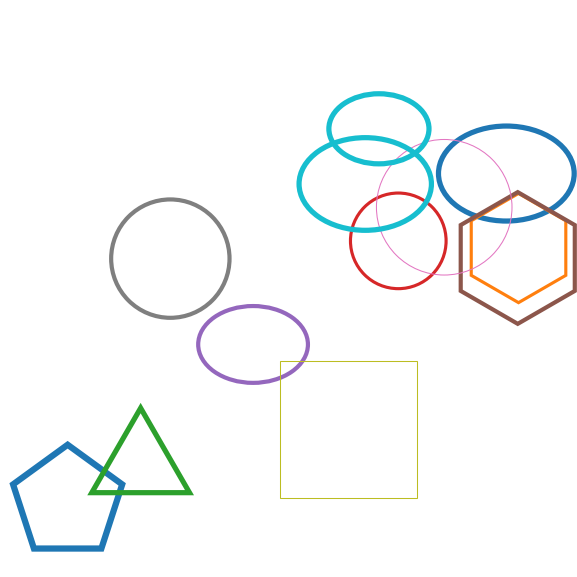[{"shape": "pentagon", "thickness": 3, "radius": 0.5, "center": [0.117, 0.13]}, {"shape": "oval", "thickness": 2.5, "radius": 0.59, "center": [0.877, 0.699]}, {"shape": "hexagon", "thickness": 1.5, "radius": 0.47, "center": [0.898, 0.57]}, {"shape": "triangle", "thickness": 2.5, "radius": 0.49, "center": [0.244, 0.195]}, {"shape": "circle", "thickness": 1.5, "radius": 0.41, "center": [0.69, 0.582]}, {"shape": "oval", "thickness": 2, "radius": 0.48, "center": [0.438, 0.403]}, {"shape": "hexagon", "thickness": 2, "radius": 0.57, "center": [0.897, 0.552]}, {"shape": "circle", "thickness": 0.5, "radius": 0.59, "center": [0.769, 0.64]}, {"shape": "circle", "thickness": 2, "radius": 0.51, "center": [0.295, 0.551]}, {"shape": "square", "thickness": 0.5, "radius": 0.59, "center": [0.603, 0.256]}, {"shape": "oval", "thickness": 2.5, "radius": 0.57, "center": [0.632, 0.681]}, {"shape": "oval", "thickness": 2.5, "radius": 0.43, "center": [0.656, 0.776]}]